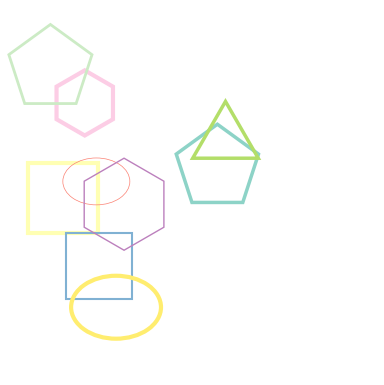[{"shape": "pentagon", "thickness": 2.5, "radius": 0.56, "center": [0.565, 0.565]}, {"shape": "square", "thickness": 3, "radius": 0.45, "center": [0.163, 0.487]}, {"shape": "oval", "thickness": 0.5, "radius": 0.44, "center": [0.25, 0.529]}, {"shape": "square", "thickness": 1.5, "radius": 0.43, "center": [0.258, 0.308]}, {"shape": "triangle", "thickness": 2.5, "radius": 0.49, "center": [0.586, 0.638]}, {"shape": "hexagon", "thickness": 3, "radius": 0.42, "center": [0.22, 0.733]}, {"shape": "hexagon", "thickness": 1, "radius": 0.6, "center": [0.322, 0.47]}, {"shape": "pentagon", "thickness": 2, "radius": 0.57, "center": [0.131, 0.823]}, {"shape": "oval", "thickness": 3, "radius": 0.58, "center": [0.301, 0.202]}]